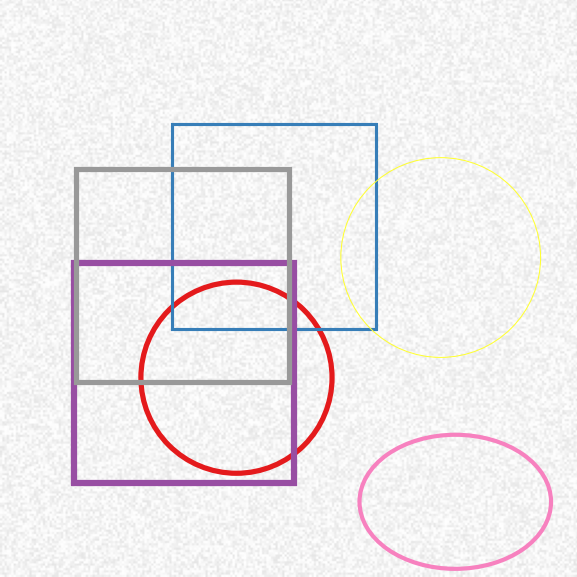[{"shape": "circle", "thickness": 2.5, "radius": 0.83, "center": [0.409, 0.345]}, {"shape": "square", "thickness": 1.5, "radius": 0.88, "center": [0.474, 0.607]}, {"shape": "square", "thickness": 3, "radius": 0.95, "center": [0.319, 0.353]}, {"shape": "circle", "thickness": 0.5, "radius": 0.86, "center": [0.763, 0.553]}, {"shape": "oval", "thickness": 2, "radius": 0.83, "center": [0.788, 0.13]}, {"shape": "square", "thickness": 2.5, "radius": 0.92, "center": [0.316, 0.523]}]